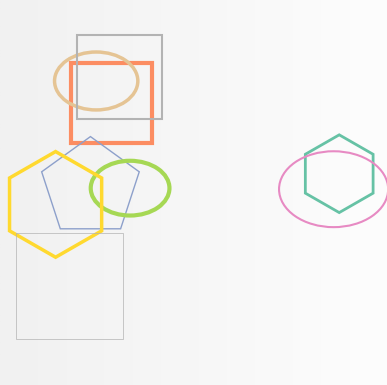[{"shape": "hexagon", "thickness": 2, "radius": 0.5, "center": [0.875, 0.549]}, {"shape": "square", "thickness": 3, "radius": 0.52, "center": [0.287, 0.732]}, {"shape": "pentagon", "thickness": 1, "radius": 0.66, "center": [0.233, 0.513]}, {"shape": "oval", "thickness": 1.5, "radius": 0.7, "center": [0.861, 0.509]}, {"shape": "oval", "thickness": 3, "radius": 0.51, "center": [0.336, 0.511]}, {"shape": "hexagon", "thickness": 2.5, "radius": 0.69, "center": [0.143, 0.469]}, {"shape": "oval", "thickness": 2.5, "radius": 0.54, "center": [0.248, 0.79]}, {"shape": "square", "thickness": 1.5, "radius": 0.55, "center": [0.309, 0.801]}, {"shape": "square", "thickness": 0.5, "radius": 0.69, "center": [0.179, 0.257]}]